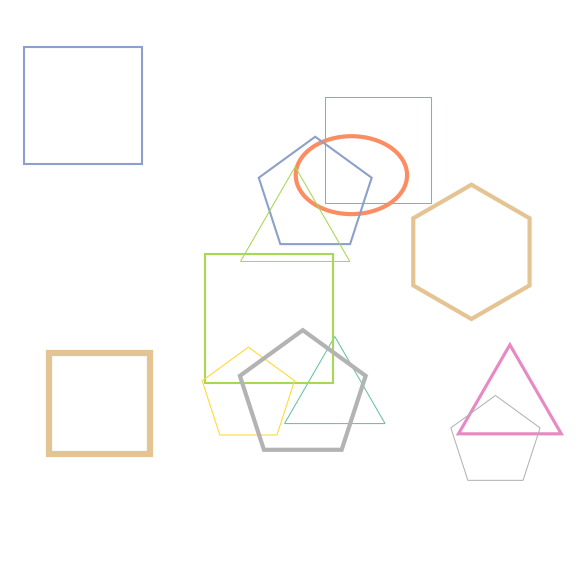[{"shape": "square", "thickness": 0.5, "radius": 0.46, "center": [0.655, 0.739]}, {"shape": "triangle", "thickness": 0.5, "radius": 0.5, "center": [0.58, 0.316]}, {"shape": "oval", "thickness": 2, "radius": 0.48, "center": [0.608, 0.696]}, {"shape": "pentagon", "thickness": 1, "radius": 0.51, "center": [0.546, 0.66]}, {"shape": "square", "thickness": 1, "radius": 0.51, "center": [0.144, 0.817]}, {"shape": "triangle", "thickness": 1.5, "radius": 0.51, "center": [0.883, 0.299]}, {"shape": "square", "thickness": 1, "radius": 0.55, "center": [0.466, 0.448]}, {"shape": "triangle", "thickness": 0.5, "radius": 0.55, "center": [0.511, 0.601]}, {"shape": "pentagon", "thickness": 0.5, "radius": 0.42, "center": [0.43, 0.314]}, {"shape": "square", "thickness": 3, "radius": 0.43, "center": [0.172, 0.3]}, {"shape": "hexagon", "thickness": 2, "radius": 0.58, "center": [0.816, 0.563]}, {"shape": "pentagon", "thickness": 2, "radius": 0.57, "center": [0.524, 0.313]}, {"shape": "pentagon", "thickness": 0.5, "radius": 0.41, "center": [0.858, 0.233]}]